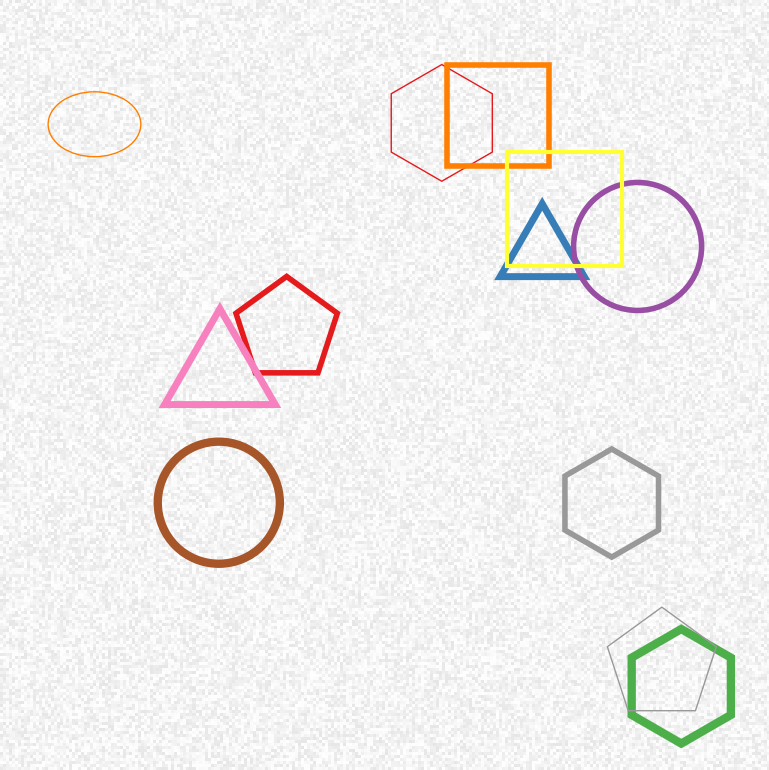[{"shape": "hexagon", "thickness": 0.5, "radius": 0.38, "center": [0.574, 0.84]}, {"shape": "pentagon", "thickness": 2, "radius": 0.35, "center": [0.372, 0.572]}, {"shape": "triangle", "thickness": 2.5, "radius": 0.32, "center": [0.704, 0.672]}, {"shape": "hexagon", "thickness": 3, "radius": 0.37, "center": [0.885, 0.109]}, {"shape": "circle", "thickness": 2, "radius": 0.42, "center": [0.828, 0.68]}, {"shape": "square", "thickness": 2, "radius": 0.33, "center": [0.646, 0.85]}, {"shape": "oval", "thickness": 0.5, "radius": 0.3, "center": [0.123, 0.839]}, {"shape": "square", "thickness": 1.5, "radius": 0.37, "center": [0.733, 0.729]}, {"shape": "circle", "thickness": 3, "radius": 0.4, "center": [0.284, 0.347]}, {"shape": "triangle", "thickness": 2.5, "radius": 0.41, "center": [0.286, 0.516]}, {"shape": "pentagon", "thickness": 0.5, "radius": 0.37, "center": [0.86, 0.137]}, {"shape": "hexagon", "thickness": 2, "radius": 0.35, "center": [0.794, 0.347]}]